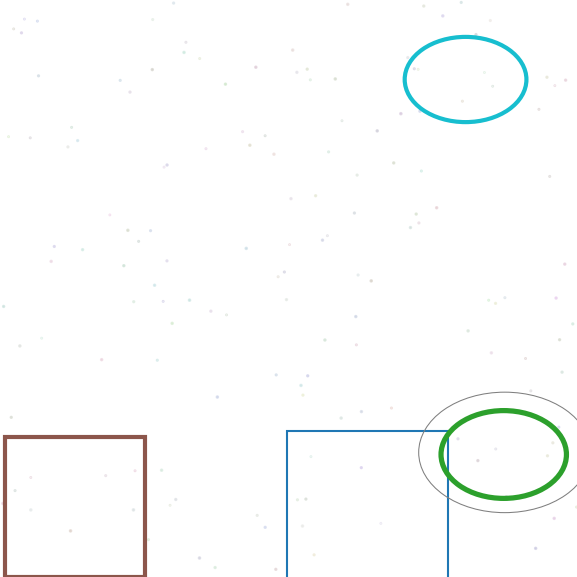[{"shape": "square", "thickness": 1, "radius": 0.7, "center": [0.636, 0.112]}, {"shape": "oval", "thickness": 2.5, "radius": 0.54, "center": [0.872, 0.212]}, {"shape": "square", "thickness": 2, "radius": 0.61, "center": [0.129, 0.121]}, {"shape": "oval", "thickness": 0.5, "radius": 0.75, "center": [0.874, 0.216]}, {"shape": "oval", "thickness": 2, "radius": 0.53, "center": [0.806, 0.861]}]